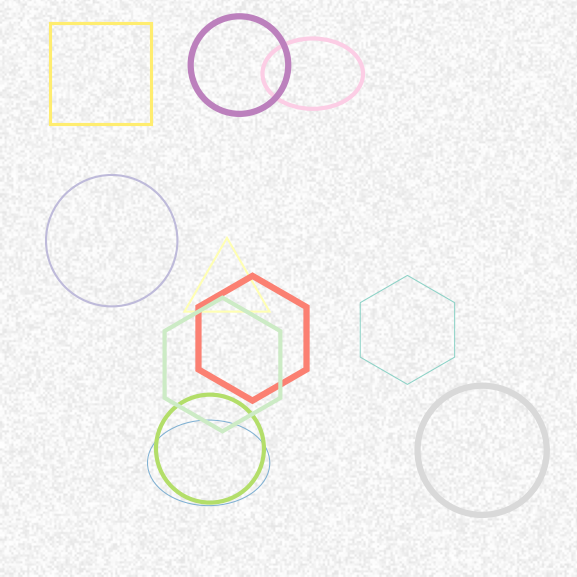[{"shape": "hexagon", "thickness": 0.5, "radius": 0.47, "center": [0.706, 0.428]}, {"shape": "triangle", "thickness": 1, "radius": 0.43, "center": [0.393, 0.502]}, {"shape": "circle", "thickness": 1, "radius": 0.57, "center": [0.193, 0.582]}, {"shape": "hexagon", "thickness": 3, "radius": 0.54, "center": [0.437, 0.413]}, {"shape": "oval", "thickness": 0.5, "radius": 0.53, "center": [0.361, 0.198]}, {"shape": "circle", "thickness": 2, "radius": 0.47, "center": [0.364, 0.222]}, {"shape": "oval", "thickness": 2, "radius": 0.44, "center": [0.542, 0.872]}, {"shape": "circle", "thickness": 3, "radius": 0.56, "center": [0.835, 0.219]}, {"shape": "circle", "thickness": 3, "radius": 0.42, "center": [0.415, 0.886]}, {"shape": "hexagon", "thickness": 2, "radius": 0.58, "center": [0.385, 0.368]}, {"shape": "square", "thickness": 1.5, "radius": 0.44, "center": [0.173, 0.871]}]